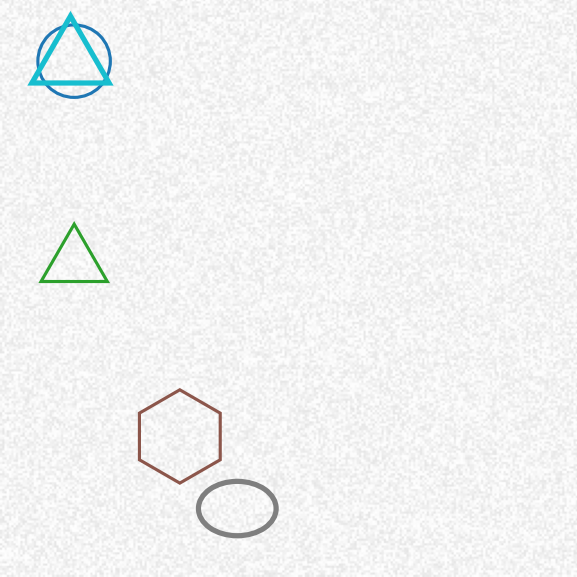[{"shape": "circle", "thickness": 1.5, "radius": 0.31, "center": [0.128, 0.893]}, {"shape": "triangle", "thickness": 1.5, "radius": 0.33, "center": [0.128, 0.545]}, {"shape": "hexagon", "thickness": 1.5, "radius": 0.4, "center": [0.311, 0.243]}, {"shape": "oval", "thickness": 2.5, "radius": 0.34, "center": [0.411, 0.119]}, {"shape": "triangle", "thickness": 2.5, "radius": 0.39, "center": [0.122, 0.894]}]